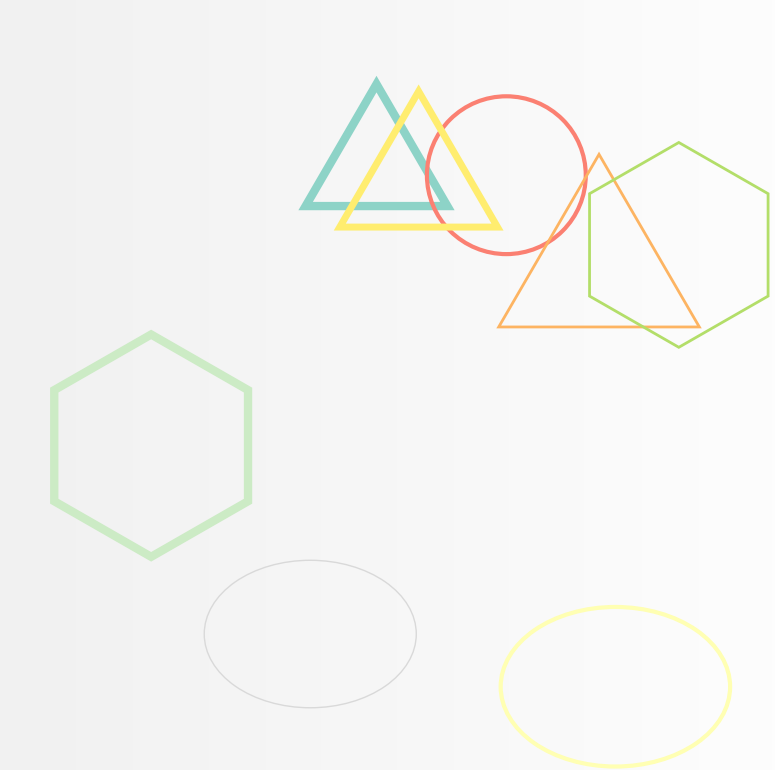[{"shape": "triangle", "thickness": 3, "radius": 0.53, "center": [0.486, 0.785]}, {"shape": "oval", "thickness": 1.5, "radius": 0.74, "center": [0.794, 0.108]}, {"shape": "circle", "thickness": 1.5, "radius": 0.51, "center": [0.653, 0.772]}, {"shape": "triangle", "thickness": 1, "radius": 0.75, "center": [0.773, 0.65]}, {"shape": "hexagon", "thickness": 1, "radius": 0.67, "center": [0.876, 0.682]}, {"shape": "oval", "thickness": 0.5, "radius": 0.68, "center": [0.4, 0.177]}, {"shape": "hexagon", "thickness": 3, "radius": 0.72, "center": [0.195, 0.421]}, {"shape": "triangle", "thickness": 2.5, "radius": 0.59, "center": [0.54, 0.764]}]